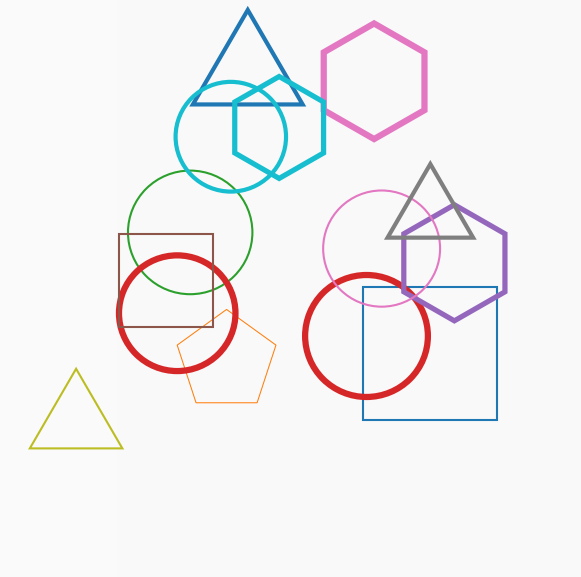[{"shape": "square", "thickness": 1, "radius": 0.57, "center": [0.74, 0.386]}, {"shape": "triangle", "thickness": 2, "radius": 0.55, "center": [0.426, 0.873]}, {"shape": "pentagon", "thickness": 0.5, "radius": 0.45, "center": [0.39, 0.374]}, {"shape": "circle", "thickness": 1, "radius": 0.54, "center": [0.327, 0.597]}, {"shape": "circle", "thickness": 3, "radius": 0.5, "center": [0.305, 0.457]}, {"shape": "circle", "thickness": 3, "radius": 0.53, "center": [0.631, 0.417]}, {"shape": "hexagon", "thickness": 2.5, "radius": 0.5, "center": [0.782, 0.544]}, {"shape": "square", "thickness": 1, "radius": 0.41, "center": [0.285, 0.513]}, {"shape": "hexagon", "thickness": 3, "radius": 0.5, "center": [0.644, 0.858]}, {"shape": "circle", "thickness": 1, "radius": 0.5, "center": [0.657, 0.569]}, {"shape": "triangle", "thickness": 2, "radius": 0.42, "center": [0.74, 0.63]}, {"shape": "triangle", "thickness": 1, "radius": 0.46, "center": [0.131, 0.269]}, {"shape": "hexagon", "thickness": 2.5, "radius": 0.44, "center": [0.48, 0.778]}, {"shape": "circle", "thickness": 2, "radius": 0.48, "center": [0.397, 0.762]}]